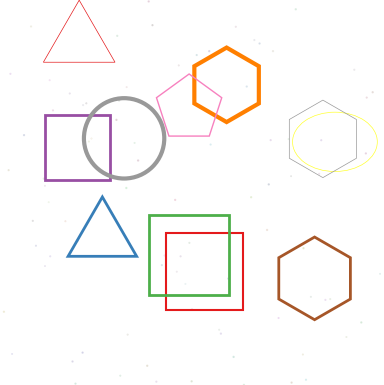[{"shape": "triangle", "thickness": 0.5, "radius": 0.54, "center": [0.206, 0.892]}, {"shape": "square", "thickness": 1.5, "radius": 0.5, "center": [0.531, 0.295]}, {"shape": "triangle", "thickness": 2, "radius": 0.51, "center": [0.266, 0.386]}, {"shape": "square", "thickness": 2, "radius": 0.52, "center": [0.492, 0.339]}, {"shape": "square", "thickness": 2, "radius": 0.42, "center": [0.201, 0.616]}, {"shape": "hexagon", "thickness": 3, "radius": 0.48, "center": [0.589, 0.78]}, {"shape": "oval", "thickness": 0.5, "radius": 0.55, "center": [0.87, 0.632]}, {"shape": "hexagon", "thickness": 2, "radius": 0.54, "center": [0.817, 0.277]}, {"shape": "pentagon", "thickness": 1, "radius": 0.45, "center": [0.491, 0.719]}, {"shape": "circle", "thickness": 3, "radius": 0.52, "center": [0.322, 0.641]}, {"shape": "hexagon", "thickness": 0.5, "radius": 0.5, "center": [0.839, 0.639]}]